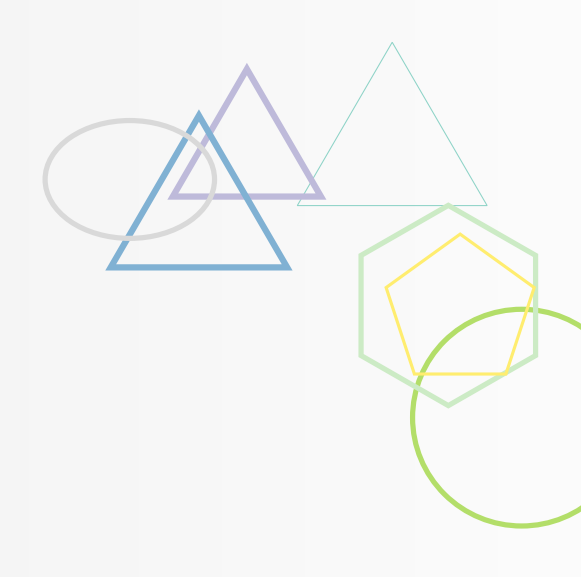[{"shape": "triangle", "thickness": 0.5, "radius": 0.94, "center": [0.675, 0.737]}, {"shape": "triangle", "thickness": 3, "radius": 0.74, "center": [0.425, 0.732]}, {"shape": "triangle", "thickness": 3, "radius": 0.88, "center": [0.342, 0.624]}, {"shape": "circle", "thickness": 2.5, "radius": 0.94, "center": [0.897, 0.276]}, {"shape": "oval", "thickness": 2.5, "radius": 0.73, "center": [0.223, 0.688]}, {"shape": "hexagon", "thickness": 2.5, "radius": 0.87, "center": [0.771, 0.47]}, {"shape": "pentagon", "thickness": 1.5, "radius": 0.67, "center": [0.792, 0.46]}]